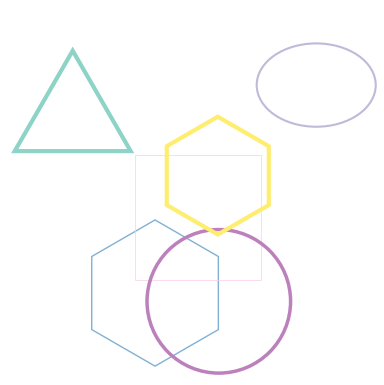[{"shape": "triangle", "thickness": 3, "radius": 0.87, "center": [0.189, 0.694]}, {"shape": "oval", "thickness": 1.5, "radius": 0.77, "center": [0.821, 0.779]}, {"shape": "hexagon", "thickness": 1, "radius": 0.95, "center": [0.403, 0.239]}, {"shape": "square", "thickness": 0.5, "radius": 0.81, "center": [0.514, 0.436]}, {"shape": "circle", "thickness": 2.5, "radius": 0.93, "center": [0.568, 0.217]}, {"shape": "hexagon", "thickness": 3, "radius": 0.76, "center": [0.566, 0.544]}]